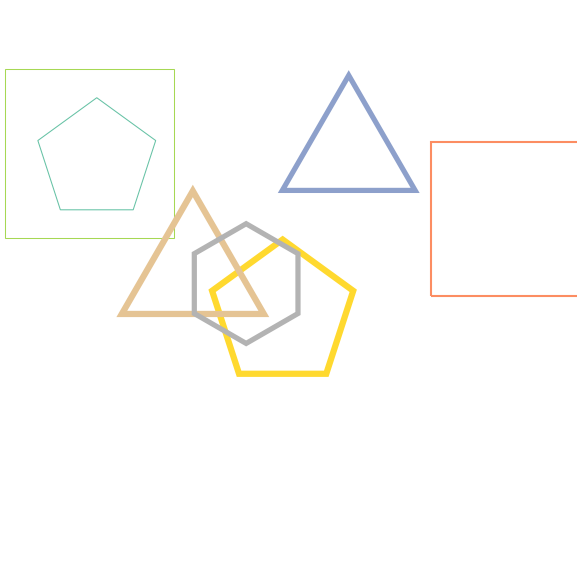[{"shape": "pentagon", "thickness": 0.5, "radius": 0.54, "center": [0.168, 0.723]}, {"shape": "square", "thickness": 1, "radius": 0.66, "center": [0.88, 0.62]}, {"shape": "triangle", "thickness": 2.5, "radius": 0.66, "center": [0.604, 0.736]}, {"shape": "square", "thickness": 0.5, "radius": 0.73, "center": [0.155, 0.733]}, {"shape": "pentagon", "thickness": 3, "radius": 0.64, "center": [0.489, 0.456]}, {"shape": "triangle", "thickness": 3, "radius": 0.71, "center": [0.334, 0.526]}, {"shape": "hexagon", "thickness": 2.5, "radius": 0.52, "center": [0.426, 0.508]}]